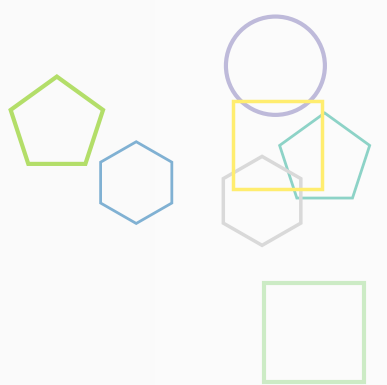[{"shape": "pentagon", "thickness": 2, "radius": 0.61, "center": [0.838, 0.584]}, {"shape": "circle", "thickness": 3, "radius": 0.64, "center": [0.711, 0.829]}, {"shape": "hexagon", "thickness": 2, "radius": 0.53, "center": [0.352, 0.526]}, {"shape": "pentagon", "thickness": 3, "radius": 0.63, "center": [0.147, 0.676]}, {"shape": "hexagon", "thickness": 2.5, "radius": 0.58, "center": [0.676, 0.478]}, {"shape": "square", "thickness": 3, "radius": 0.64, "center": [0.81, 0.137]}, {"shape": "square", "thickness": 2.5, "radius": 0.57, "center": [0.716, 0.624]}]